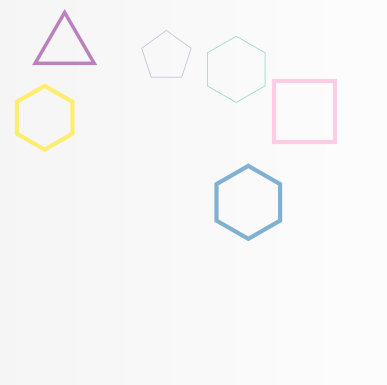[{"shape": "hexagon", "thickness": 0.5, "radius": 0.43, "center": [0.61, 0.82]}, {"shape": "pentagon", "thickness": 0.5, "radius": 0.34, "center": [0.429, 0.854]}, {"shape": "hexagon", "thickness": 3, "radius": 0.47, "center": [0.641, 0.474]}, {"shape": "square", "thickness": 3, "radius": 0.4, "center": [0.786, 0.711]}, {"shape": "triangle", "thickness": 2.5, "radius": 0.44, "center": [0.167, 0.88]}, {"shape": "hexagon", "thickness": 3, "radius": 0.41, "center": [0.115, 0.694]}]